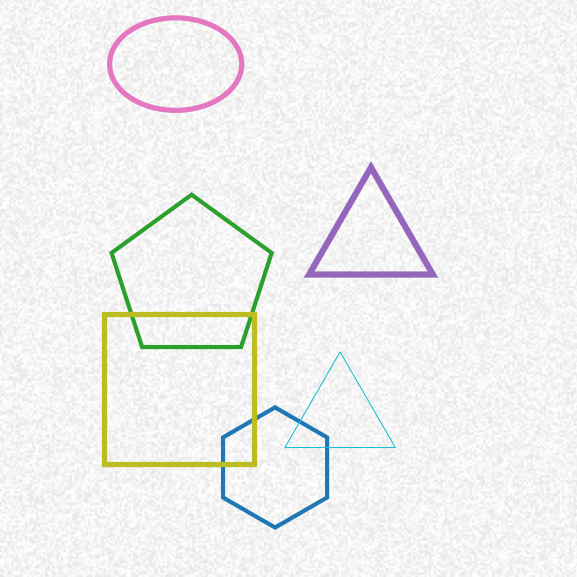[{"shape": "hexagon", "thickness": 2, "radius": 0.52, "center": [0.476, 0.19]}, {"shape": "pentagon", "thickness": 2, "radius": 0.73, "center": [0.332, 0.516]}, {"shape": "triangle", "thickness": 3, "radius": 0.62, "center": [0.642, 0.586]}, {"shape": "oval", "thickness": 2.5, "radius": 0.57, "center": [0.304, 0.888]}, {"shape": "square", "thickness": 2.5, "radius": 0.65, "center": [0.31, 0.326]}, {"shape": "triangle", "thickness": 0.5, "radius": 0.55, "center": [0.589, 0.279]}]